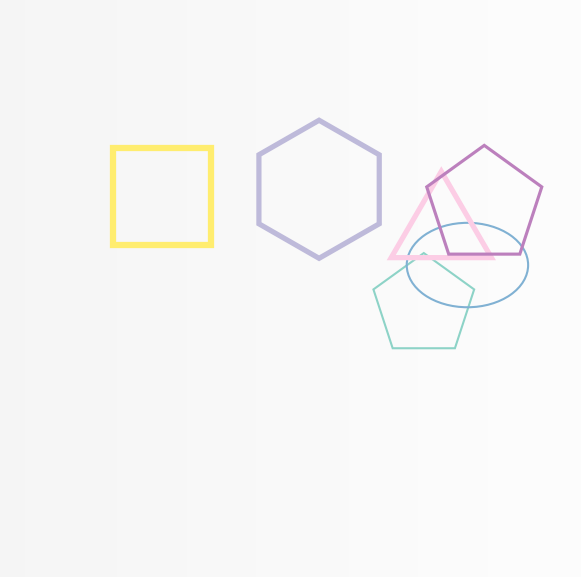[{"shape": "pentagon", "thickness": 1, "radius": 0.46, "center": [0.729, 0.47]}, {"shape": "hexagon", "thickness": 2.5, "radius": 0.6, "center": [0.549, 0.671]}, {"shape": "oval", "thickness": 1, "radius": 0.52, "center": [0.804, 0.54]}, {"shape": "triangle", "thickness": 2.5, "radius": 0.5, "center": [0.759, 0.603]}, {"shape": "pentagon", "thickness": 1.5, "radius": 0.52, "center": [0.833, 0.643]}, {"shape": "square", "thickness": 3, "radius": 0.42, "center": [0.279, 0.659]}]